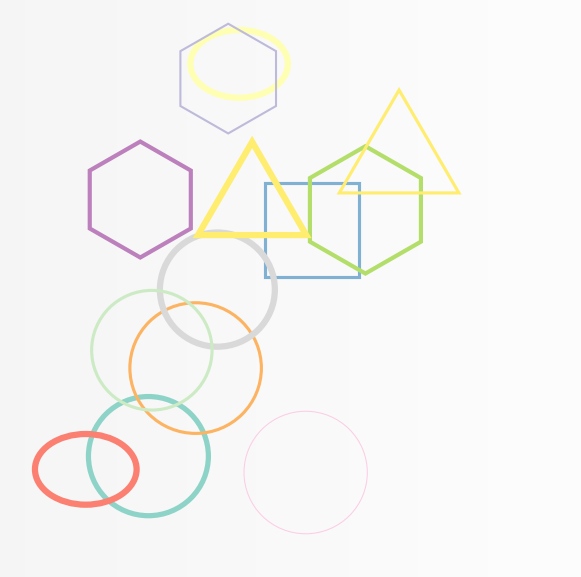[{"shape": "circle", "thickness": 2.5, "radius": 0.52, "center": [0.255, 0.209]}, {"shape": "oval", "thickness": 3, "radius": 0.42, "center": [0.411, 0.889]}, {"shape": "hexagon", "thickness": 1, "radius": 0.47, "center": [0.393, 0.863]}, {"shape": "oval", "thickness": 3, "radius": 0.44, "center": [0.148, 0.186]}, {"shape": "square", "thickness": 1.5, "radius": 0.41, "center": [0.537, 0.601]}, {"shape": "circle", "thickness": 1.5, "radius": 0.57, "center": [0.337, 0.362]}, {"shape": "hexagon", "thickness": 2, "radius": 0.55, "center": [0.629, 0.636]}, {"shape": "circle", "thickness": 0.5, "radius": 0.53, "center": [0.526, 0.181]}, {"shape": "circle", "thickness": 3, "radius": 0.49, "center": [0.374, 0.498]}, {"shape": "hexagon", "thickness": 2, "radius": 0.5, "center": [0.241, 0.654]}, {"shape": "circle", "thickness": 1.5, "radius": 0.52, "center": [0.261, 0.393]}, {"shape": "triangle", "thickness": 1.5, "radius": 0.59, "center": [0.687, 0.724]}, {"shape": "triangle", "thickness": 3, "radius": 0.54, "center": [0.434, 0.646]}]